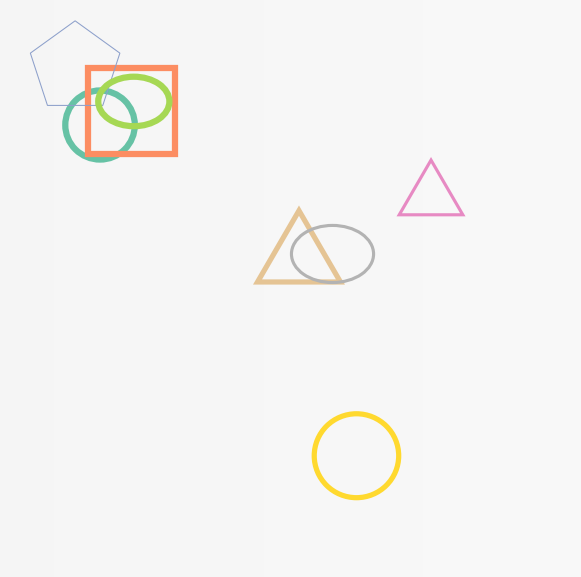[{"shape": "circle", "thickness": 3, "radius": 0.3, "center": [0.172, 0.783]}, {"shape": "square", "thickness": 3, "radius": 0.37, "center": [0.226, 0.807]}, {"shape": "pentagon", "thickness": 0.5, "radius": 0.4, "center": [0.129, 0.882]}, {"shape": "triangle", "thickness": 1.5, "radius": 0.32, "center": [0.742, 0.659]}, {"shape": "oval", "thickness": 3, "radius": 0.31, "center": [0.23, 0.823]}, {"shape": "circle", "thickness": 2.5, "radius": 0.36, "center": [0.613, 0.21]}, {"shape": "triangle", "thickness": 2.5, "radius": 0.41, "center": [0.514, 0.552]}, {"shape": "oval", "thickness": 1.5, "radius": 0.35, "center": [0.572, 0.559]}]